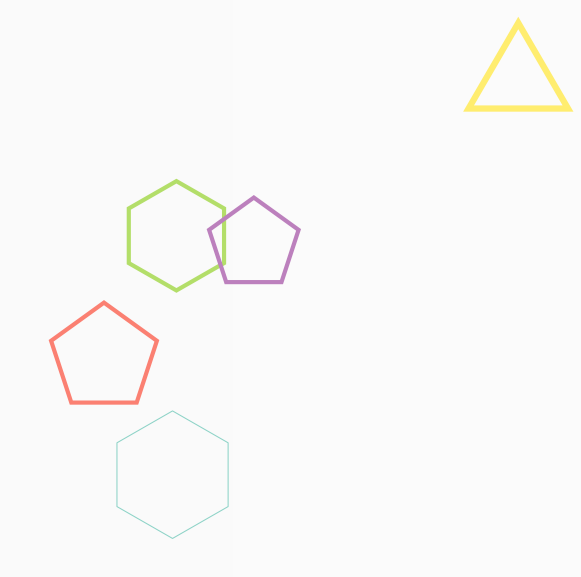[{"shape": "hexagon", "thickness": 0.5, "radius": 0.55, "center": [0.297, 0.177]}, {"shape": "pentagon", "thickness": 2, "radius": 0.48, "center": [0.179, 0.379]}, {"shape": "hexagon", "thickness": 2, "radius": 0.47, "center": [0.304, 0.591]}, {"shape": "pentagon", "thickness": 2, "radius": 0.4, "center": [0.437, 0.576]}, {"shape": "triangle", "thickness": 3, "radius": 0.49, "center": [0.892, 0.861]}]